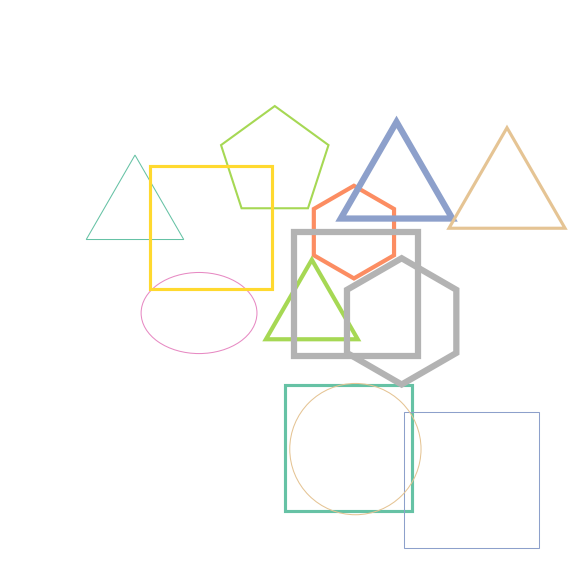[{"shape": "triangle", "thickness": 0.5, "radius": 0.49, "center": [0.234, 0.633]}, {"shape": "square", "thickness": 1.5, "radius": 0.55, "center": [0.604, 0.224]}, {"shape": "hexagon", "thickness": 2, "radius": 0.4, "center": [0.613, 0.597]}, {"shape": "triangle", "thickness": 3, "radius": 0.56, "center": [0.687, 0.676]}, {"shape": "square", "thickness": 0.5, "radius": 0.59, "center": [0.816, 0.168]}, {"shape": "oval", "thickness": 0.5, "radius": 0.5, "center": [0.345, 0.457]}, {"shape": "triangle", "thickness": 2, "radius": 0.46, "center": [0.54, 0.458]}, {"shape": "pentagon", "thickness": 1, "radius": 0.49, "center": [0.476, 0.718]}, {"shape": "square", "thickness": 1.5, "radius": 0.53, "center": [0.365, 0.605]}, {"shape": "circle", "thickness": 0.5, "radius": 0.57, "center": [0.615, 0.221]}, {"shape": "triangle", "thickness": 1.5, "radius": 0.58, "center": [0.878, 0.662]}, {"shape": "hexagon", "thickness": 3, "radius": 0.55, "center": [0.696, 0.443]}, {"shape": "square", "thickness": 3, "radius": 0.54, "center": [0.616, 0.491]}]